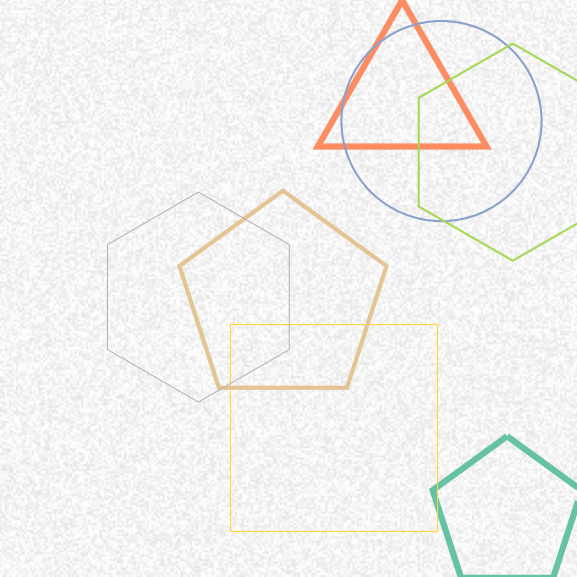[{"shape": "pentagon", "thickness": 3, "radius": 0.68, "center": [0.878, 0.108]}, {"shape": "triangle", "thickness": 3, "radius": 0.84, "center": [0.696, 0.83]}, {"shape": "circle", "thickness": 1, "radius": 0.87, "center": [0.764, 0.789]}, {"shape": "hexagon", "thickness": 1, "radius": 0.94, "center": [0.888, 0.736]}, {"shape": "square", "thickness": 0.5, "radius": 0.9, "center": [0.577, 0.259]}, {"shape": "pentagon", "thickness": 2, "radius": 0.94, "center": [0.49, 0.48]}, {"shape": "hexagon", "thickness": 0.5, "radius": 0.91, "center": [0.344, 0.485]}]